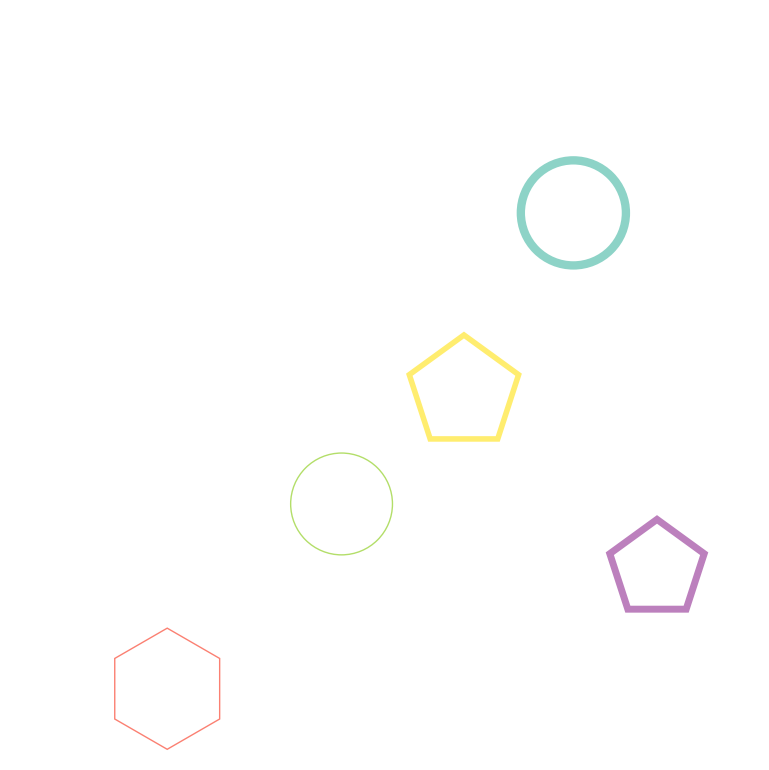[{"shape": "circle", "thickness": 3, "radius": 0.34, "center": [0.745, 0.724]}, {"shape": "hexagon", "thickness": 0.5, "radius": 0.39, "center": [0.217, 0.106]}, {"shape": "circle", "thickness": 0.5, "radius": 0.33, "center": [0.444, 0.346]}, {"shape": "pentagon", "thickness": 2.5, "radius": 0.32, "center": [0.853, 0.261]}, {"shape": "pentagon", "thickness": 2, "radius": 0.37, "center": [0.603, 0.49]}]